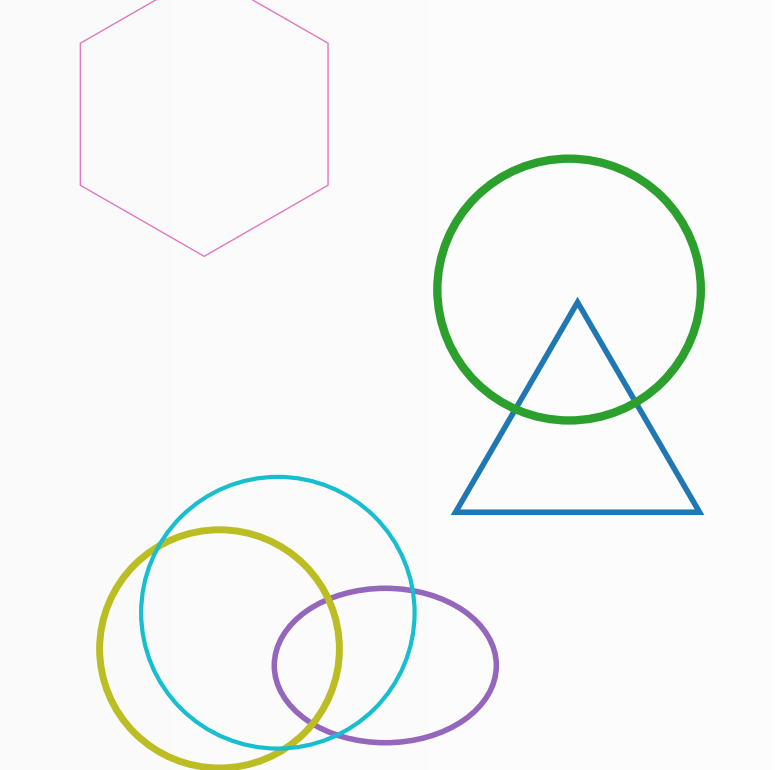[{"shape": "triangle", "thickness": 2, "radius": 0.91, "center": [0.745, 0.426]}, {"shape": "circle", "thickness": 3, "radius": 0.85, "center": [0.734, 0.624]}, {"shape": "oval", "thickness": 2, "radius": 0.72, "center": [0.497, 0.136]}, {"shape": "hexagon", "thickness": 0.5, "radius": 0.92, "center": [0.263, 0.852]}, {"shape": "circle", "thickness": 2.5, "radius": 0.77, "center": [0.283, 0.157]}, {"shape": "circle", "thickness": 1.5, "radius": 0.88, "center": [0.359, 0.204]}]